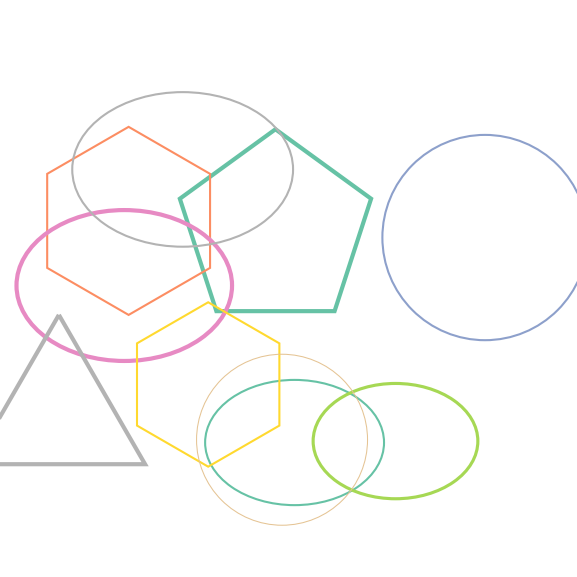[{"shape": "oval", "thickness": 1, "radius": 0.77, "center": [0.51, 0.233]}, {"shape": "pentagon", "thickness": 2, "radius": 0.87, "center": [0.477, 0.601]}, {"shape": "hexagon", "thickness": 1, "radius": 0.81, "center": [0.223, 0.617]}, {"shape": "circle", "thickness": 1, "radius": 0.89, "center": [0.84, 0.588]}, {"shape": "oval", "thickness": 2, "radius": 0.93, "center": [0.215, 0.505]}, {"shape": "oval", "thickness": 1.5, "radius": 0.71, "center": [0.685, 0.235]}, {"shape": "hexagon", "thickness": 1, "radius": 0.71, "center": [0.361, 0.333]}, {"shape": "circle", "thickness": 0.5, "radius": 0.74, "center": [0.488, 0.238]}, {"shape": "triangle", "thickness": 2, "radius": 0.86, "center": [0.102, 0.281]}, {"shape": "oval", "thickness": 1, "radius": 0.96, "center": [0.316, 0.706]}]